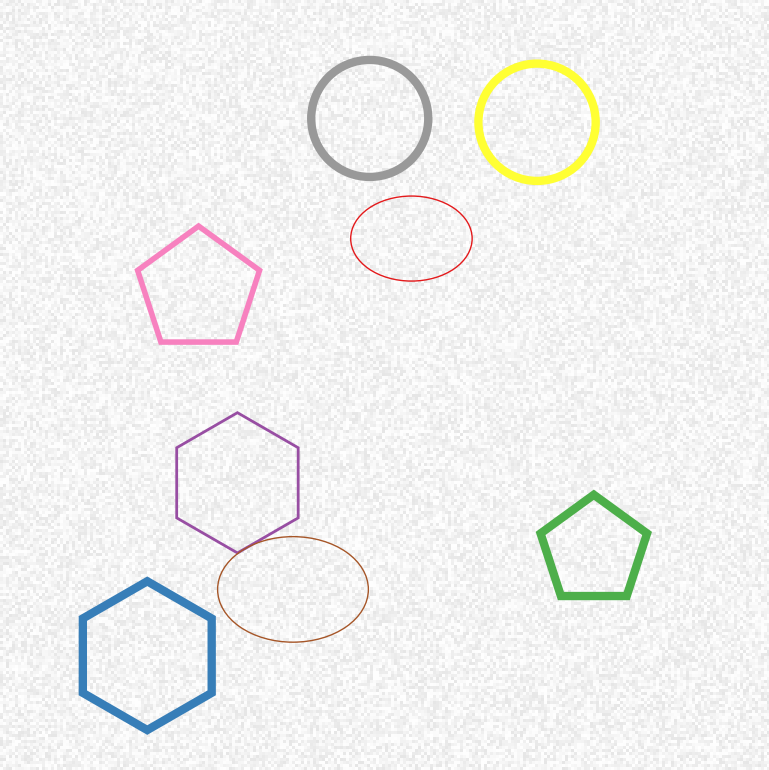[{"shape": "oval", "thickness": 0.5, "radius": 0.39, "center": [0.534, 0.69]}, {"shape": "hexagon", "thickness": 3, "radius": 0.48, "center": [0.191, 0.148]}, {"shape": "pentagon", "thickness": 3, "radius": 0.36, "center": [0.771, 0.285]}, {"shape": "hexagon", "thickness": 1, "radius": 0.46, "center": [0.308, 0.373]}, {"shape": "circle", "thickness": 3, "radius": 0.38, "center": [0.697, 0.841]}, {"shape": "oval", "thickness": 0.5, "radius": 0.49, "center": [0.381, 0.235]}, {"shape": "pentagon", "thickness": 2, "radius": 0.42, "center": [0.258, 0.623]}, {"shape": "circle", "thickness": 3, "radius": 0.38, "center": [0.48, 0.846]}]